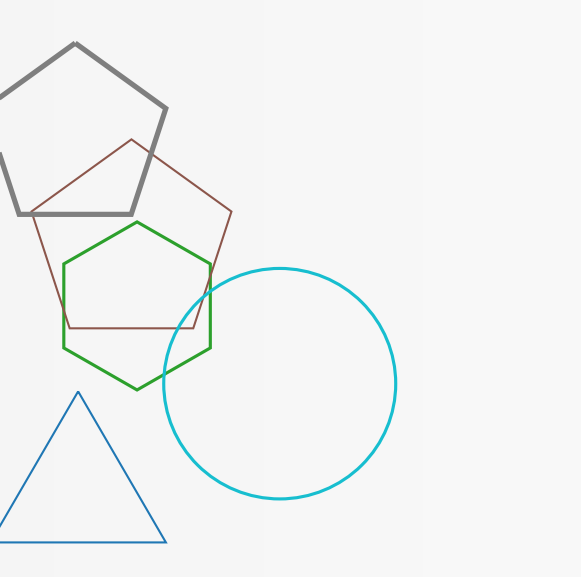[{"shape": "triangle", "thickness": 1, "radius": 0.87, "center": [0.134, 0.147]}, {"shape": "hexagon", "thickness": 1.5, "radius": 0.73, "center": [0.236, 0.469]}, {"shape": "pentagon", "thickness": 1, "radius": 0.9, "center": [0.226, 0.577]}, {"shape": "pentagon", "thickness": 2.5, "radius": 0.82, "center": [0.129, 0.761]}, {"shape": "circle", "thickness": 1.5, "radius": 1.0, "center": [0.481, 0.335]}]